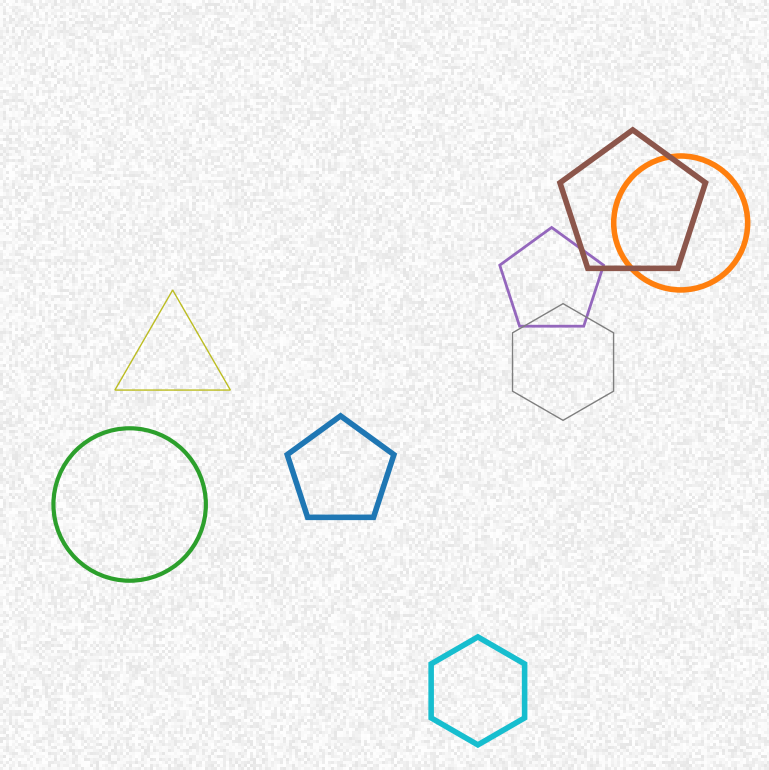[{"shape": "pentagon", "thickness": 2, "radius": 0.36, "center": [0.442, 0.387]}, {"shape": "circle", "thickness": 2, "radius": 0.43, "center": [0.884, 0.71]}, {"shape": "circle", "thickness": 1.5, "radius": 0.49, "center": [0.168, 0.345]}, {"shape": "pentagon", "thickness": 1, "radius": 0.35, "center": [0.716, 0.634]}, {"shape": "pentagon", "thickness": 2, "radius": 0.5, "center": [0.822, 0.732]}, {"shape": "hexagon", "thickness": 0.5, "radius": 0.38, "center": [0.731, 0.53]}, {"shape": "triangle", "thickness": 0.5, "radius": 0.43, "center": [0.224, 0.537]}, {"shape": "hexagon", "thickness": 2, "radius": 0.35, "center": [0.621, 0.103]}]